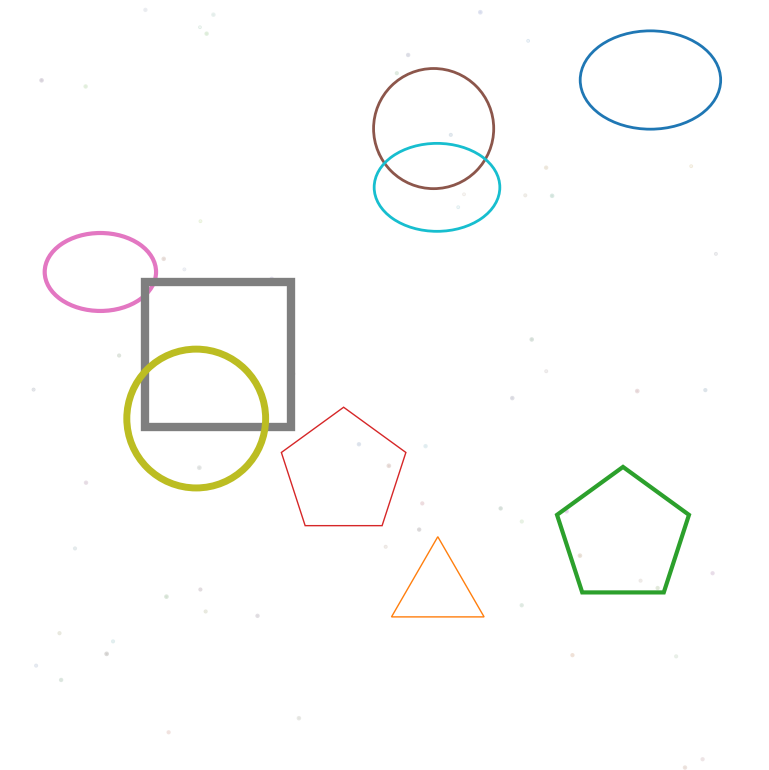[{"shape": "oval", "thickness": 1, "radius": 0.46, "center": [0.845, 0.896]}, {"shape": "triangle", "thickness": 0.5, "radius": 0.35, "center": [0.569, 0.234]}, {"shape": "pentagon", "thickness": 1.5, "radius": 0.45, "center": [0.809, 0.304]}, {"shape": "pentagon", "thickness": 0.5, "radius": 0.43, "center": [0.446, 0.386]}, {"shape": "circle", "thickness": 1, "radius": 0.39, "center": [0.563, 0.833]}, {"shape": "oval", "thickness": 1.5, "radius": 0.36, "center": [0.13, 0.647]}, {"shape": "square", "thickness": 3, "radius": 0.47, "center": [0.283, 0.54]}, {"shape": "circle", "thickness": 2.5, "radius": 0.45, "center": [0.255, 0.456]}, {"shape": "oval", "thickness": 1, "radius": 0.41, "center": [0.568, 0.757]}]